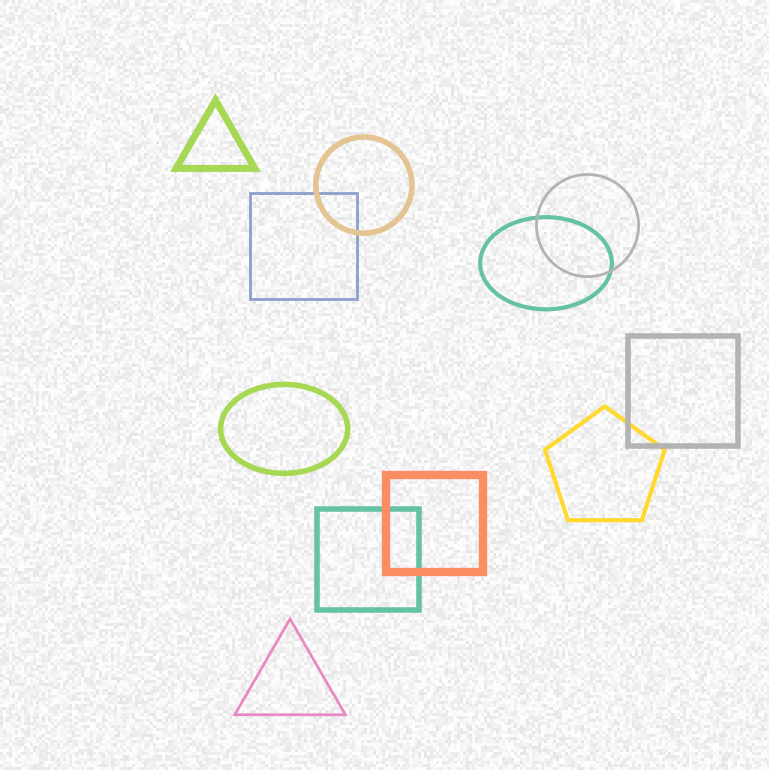[{"shape": "square", "thickness": 2, "radius": 0.33, "center": [0.478, 0.274]}, {"shape": "oval", "thickness": 1.5, "radius": 0.43, "center": [0.709, 0.658]}, {"shape": "square", "thickness": 3, "radius": 0.31, "center": [0.565, 0.32]}, {"shape": "square", "thickness": 1, "radius": 0.35, "center": [0.394, 0.68]}, {"shape": "triangle", "thickness": 1, "radius": 0.41, "center": [0.377, 0.113]}, {"shape": "triangle", "thickness": 2.5, "radius": 0.3, "center": [0.28, 0.811]}, {"shape": "oval", "thickness": 2, "radius": 0.41, "center": [0.369, 0.443]}, {"shape": "pentagon", "thickness": 1.5, "radius": 0.41, "center": [0.786, 0.391]}, {"shape": "circle", "thickness": 2, "radius": 0.31, "center": [0.473, 0.76]}, {"shape": "square", "thickness": 2, "radius": 0.36, "center": [0.887, 0.492]}, {"shape": "circle", "thickness": 1, "radius": 0.33, "center": [0.763, 0.707]}]